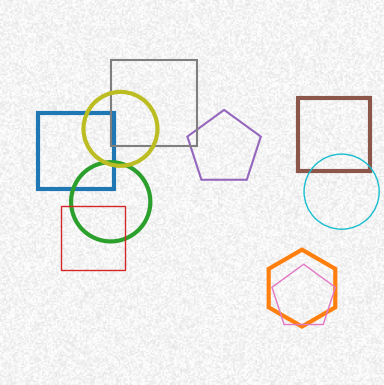[{"shape": "square", "thickness": 3, "radius": 0.49, "center": [0.198, 0.608]}, {"shape": "hexagon", "thickness": 3, "radius": 0.5, "center": [0.784, 0.252]}, {"shape": "circle", "thickness": 3, "radius": 0.51, "center": [0.288, 0.476]}, {"shape": "square", "thickness": 1, "radius": 0.41, "center": [0.242, 0.381]}, {"shape": "pentagon", "thickness": 1.5, "radius": 0.5, "center": [0.582, 0.614]}, {"shape": "square", "thickness": 3, "radius": 0.47, "center": [0.867, 0.651]}, {"shape": "pentagon", "thickness": 1, "radius": 0.43, "center": [0.789, 0.227]}, {"shape": "square", "thickness": 1.5, "radius": 0.56, "center": [0.399, 0.734]}, {"shape": "circle", "thickness": 3, "radius": 0.48, "center": [0.313, 0.665]}, {"shape": "circle", "thickness": 1, "radius": 0.49, "center": [0.887, 0.502]}]